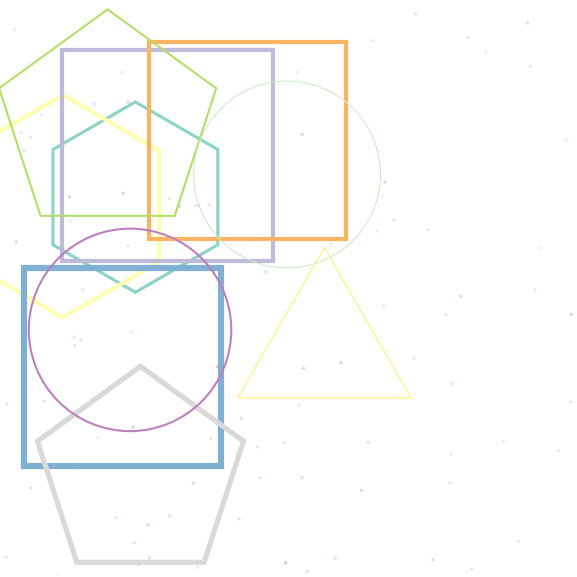[{"shape": "hexagon", "thickness": 1.5, "radius": 0.82, "center": [0.234, 0.658]}, {"shape": "hexagon", "thickness": 2, "radius": 0.96, "center": [0.109, 0.642]}, {"shape": "square", "thickness": 2, "radius": 0.91, "center": [0.289, 0.729]}, {"shape": "square", "thickness": 3, "radius": 0.86, "center": [0.212, 0.364]}, {"shape": "square", "thickness": 2, "radius": 0.85, "center": [0.429, 0.755]}, {"shape": "pentagon", "thickness": 1, "radius": 0.99, "center": [0.186, 0.785]}, {"shape": "pentagon", "thickness": 2.5, "radius": 0.94, "center": [0.243, 0.177]}, {"shape": "circle", "thickness": 1, "radius": 0.88, "center": [0.225, 0.428]}, {"shape": "circle", "thickness": 0.5, "radius": 0.81, "center": [0.497, 0.697]}, {"shape": "triangle", "thickness": 0.5, "radius": 0.87, "center": [0.562, 0.397]}]